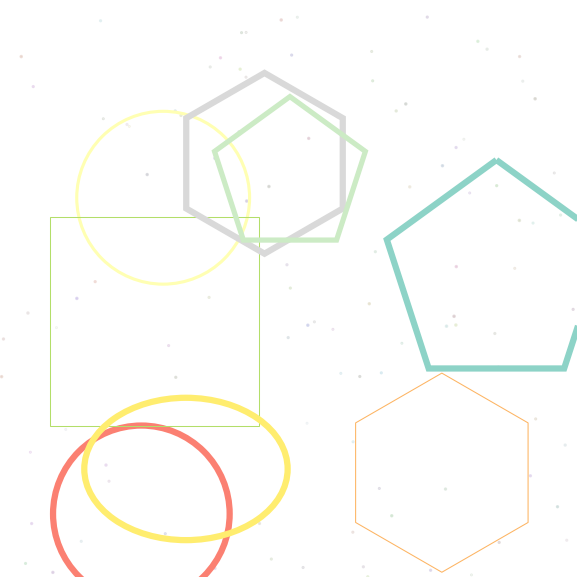[{"shape": "pentagon", "thickness": 3, "radius": 1.0, "center": [0.86, 0.523]}, {"shape": "circle", "thickness": 1.5, "radius": 0.75, "center": [0.283, 0.657]}, {"shape": "circle", "thickness": 3, "radius": 0.76, "center": [0.245, 0.109]}, {"shape": "hexagon", "thickness": 0.5, "radius": 0.86, "center": [0.765, 0.181]}, {"shape": "square", "thickness": 0.5, "radius": 0.9, "center": [0.268, 0.443]}, {"shape": "hexagon", "thickness": 3, "radius": 0.78, "center": [0.458, 0.716]}, {"shape": "pentagon", "thickness": 2.5, "radius": 0.69, "center": [0.502, 0.695]}, {"shape": "oval", "thickness": 3, "radius": 0.88, "center": [0.322, 0.187]}]